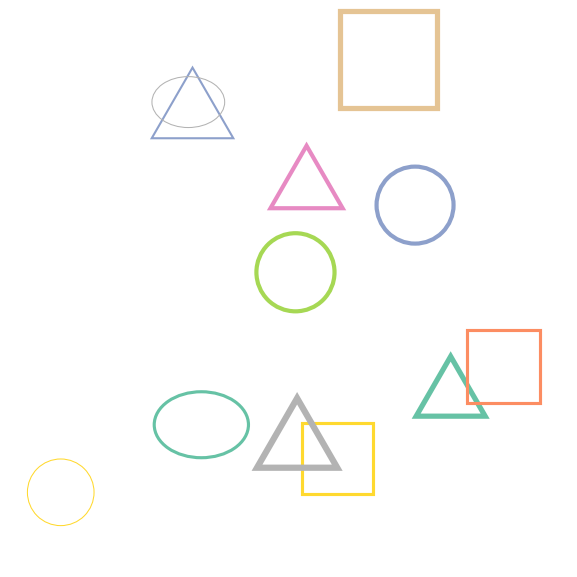[{"shape": "oval", "thickness": 1.5, "radius": 0.41, "center": [0.349, 0.264]}, {"shape": "triangle", "thickness": 2.5, "radius": 0.34, "center": [0.78, 0.313]}, {"shape": "square", "thickness": 1.5, "radius": 0.32, "center": [0.872, 0.364]}, {"shape": "circle", "thickness": 2, "radius": 0.33, "center": [0.719, 0.644]}, {"shape": "triangle", "thickness": 1, "radius": 0.41, "center": [0.333, 0.801]}, {"shape": "triangle", "thickness": 2, "radius": 0.36, "center": [0.531, 0.675]}, {"shape": "circle", "thickness": 2, "radius": 0.34, "center": [0.512, 0.528]}, {"shape": "square", "thickness": 1.5, "radius": 0.3, "center": [0.584, 0.205]}, {"shape": "circle", "thickness": 0.5, "radius": 0.29, "center": [0.105, 0.147]}, {"shape": "square", "thickness": 2.5, "radius": 0.42, "center": [0.672, 0.896]}, {"shape": "triangle", "thickness": 3, "radius": 0.4, "center": [0.514, 0.229]}, {"shape": "oval", "thickness": 0.5, "radius": 0.31, "center": [0.326, 0.822]}]